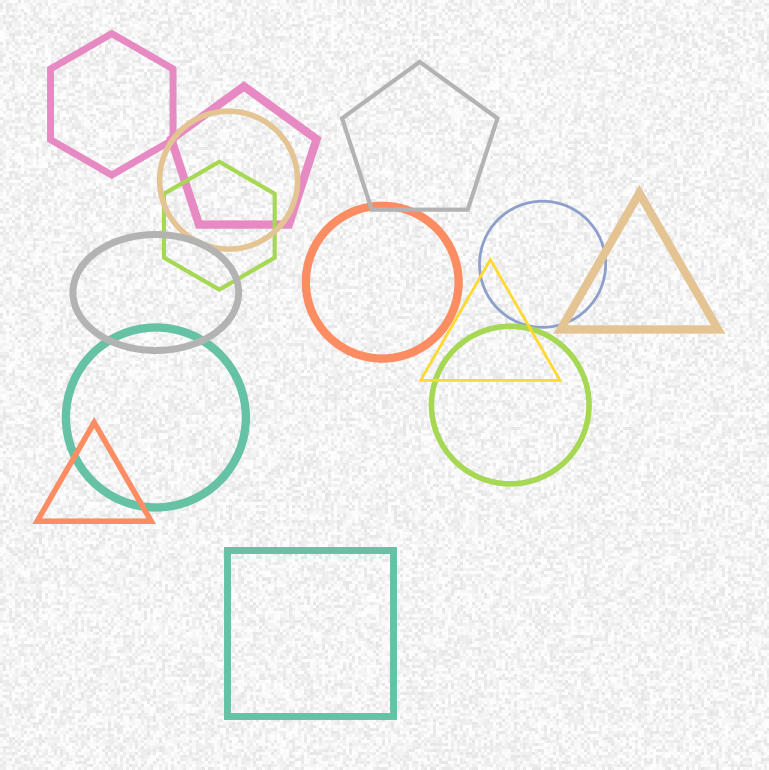[{"shape": "circle", "thickness": 3, "radius": 0.58, "center": [0.202, 0.458]}, {"shape": "square", "thickness": 2.5, "radius": 0.54, "center": [0.402, 0.178]}, {"shape": "circle", "thickness": 3, "radius": 0.5, "center": [0.496, 0.634]}, {"shape": "triangle", "thickness": 2, "radius": 0.43, "center": [0.122, 0.366]}, {"shape": "circle", "thickness": 1, "radius": 0.41, "center": [0.705, 0.657]}, {"shape": "hexagon", "thickness": 2.5, "radius": 0.46, "center": [0.145, 0.865]}, {"shape": "pentagon", "thickness": 3, "radius": 0.5, "center": [0.317, 0.789]}, {"shape": "hexagon", "thickness": 1.5, "radius": 0.42, "center": [0.285, 0.707]}, {"shape": "circle", "thickness": 2, "radius": 0.51, "center": [0.663, 0.474]}, {"shape": "triangle", "thickness": 1, "radius": 0.52, "center": [0.637, 0.558]}, {"shape": "circle", "thickness": 2, "radius": 0.45, "center": [0.297, 0.766]}, {"shape": "triangle", "thickness": 3, "radius": 0.59, "center": [0.83, 0.631]}, {"shape": "oval", "thickness": 2.5, "radius": 0.54, "center": [0.202, 0.62]}, {"shape": "pentagon", "thickness": 1.5, "radius": 0.53, "center": [0.545, 0.814]}]